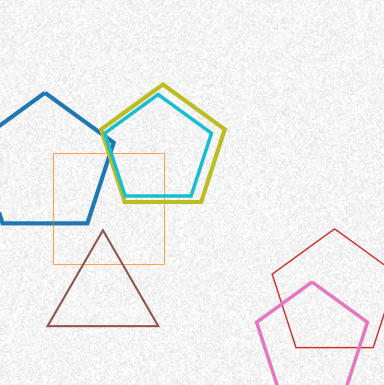[{"shape": "pentagon", "thickness": 3, "radius": 0.94, "center": [0.117, 0.572]}, {"shape": "square", "thickness": 0.5, "radius": 0.72, "center": [0.281, 0.458]}, {"shape": "pentagon", "thickness": 1, "radius": 0.85, "center": [0.869, 0.235]}, {"shape": "triangle", "thickness": 1.5, "radius": 0.83, "center": [0.267, 0.236]}, {"shape": "pentagon", "thickness": 2.5, "radius": 0.76, "center": [0.811, 0.116]}, {"shape": "pentagon", "thickness": 3, "radius": 0.84, "center": [0.423, 0.612]}, {"shape": "pentagon", "thickness": 2.5, "radius": 0.73, "center": [0.411, 0.609]}]